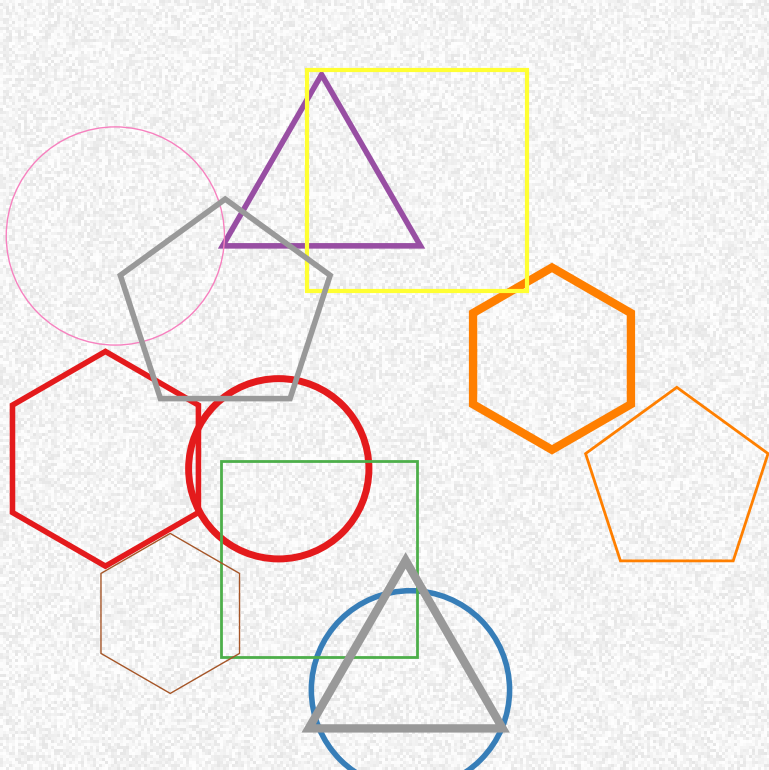[{"shape": "circle", "thickness": 2.5, "radius": 0.59, "center": [0.362, 0.391]}, {"shape": "hexagon", "thickness": 2, "radius": 0.7, "center": [0.137, 0.404]}, {"shape": "circle", "thickness": 2, "radius": 0.64, "center": [0.533, 0.104]}, {"shape": "square", "thickness": 1, "radius": 0.64, "center": [0.415, 0.274]}, {"shape": "triangle", "thickness": 2, "radius": 0.74, "center": [0.418, 0.755]}, {"shape": "hexagon", "thickness": 3, "radius": 0.59, "center": [0.717, 0.534]}, {"shape": "pentagon", "thickness": 1, "radius": 0.62, "center": [0.879, 0.372]}, {"shape": "square", "thickness": 1.5, "radius": 0.72, "center": [0.541, 0.765]}, {"shape": "hexagon", "thickness": 0.5, "radius": 0.52, "center": [0.221, 0.203]}, {"shape": "circle", "thickness": 0.5, "radius": 0.71, "center": [0.15, 0.694]}, {"shape": "pentagon", "thickness": 2, "radius": 0.72, "center": [0.293, 0.598]}, {"shape": "triangle", "thickness": 3, "radius": 0.73, "center": [0.527, 0.127]}]